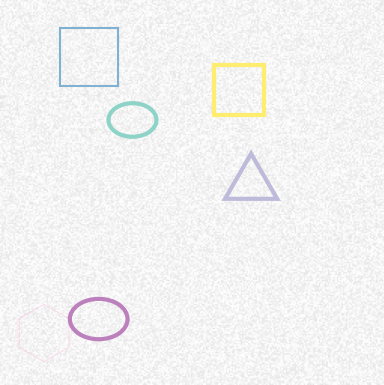[{"shape": "oval", "thickness": 3, "radius": 0.31, "center": [0.344, 0.688]}, {"shape": "triangle", "thickness": 3, "radius": 0.39, "center": [0.652, 0.523]}, {"shape": "square", "thickness": 1.5, "radius": 0.38, "center": [0.23, 0.853]}, {"shape": "hexagon", "thickness": 0.5, "radius": 0.37, "center": [0.114, 0.135]}, {"shape": "oval", "thickness": 3, "radius": 0.37, "center": [0.256, 0.171]}, {"shape": "square", "thickness": 3, "radius": 0.33, "center": [0.62, 0.767]}]